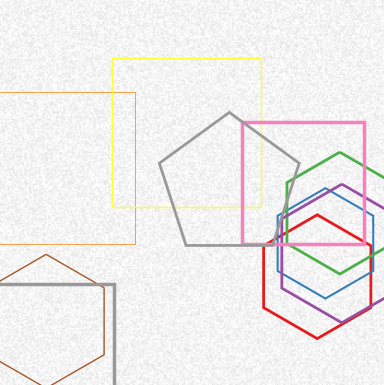[{"shape": "hexagon", "thickness": 2, "radius": 0.8, "center": [0.824, 0.281]}, {"shape": "hexagon", "thickness": 1.5, "radius": 0.72, "center": [0.845, 0.368]}, {"shape": "hexagon", "thickness": 2, "radius": 0.79, "center": [0.883, 0.447]}, {"shape": "hexagon", "thickness": 2, "radius": 0.9, "center": [0.888, 0.342]}, {"shape": "square", "thickness": 0.5, "radius": 0.99, "center": [0.152, 0.564]}, {"shape": "square", "thickness": 1, "radius": 0.97, "center": [0.483, 0.655]}, {"shape": "hexagon", "thickness": 1, "radius": 0.87, "center": [0.12, 0.166]}, {"shape": "square", "thickness": 2.5, "radius": 0.79, "center": [0.787, 0.525]}, {"shape": "pentagon", "thickness": 2, "radius": 0.96, "center": [0.596, 0.517]}, {"shape": "square", "thickness": 2.5, "radius": 0.8, "center": [0.136, 0.102]}]